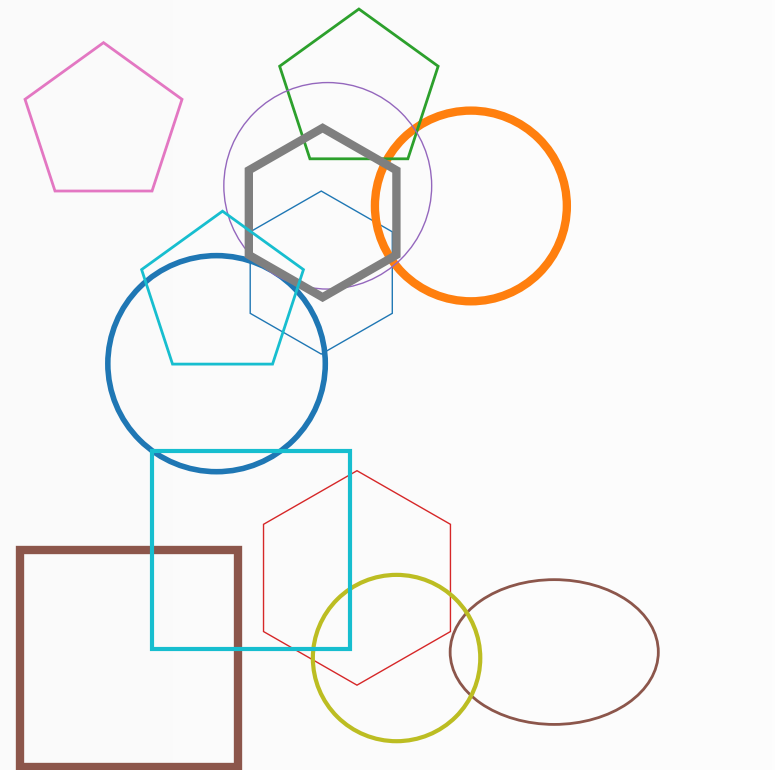[{"shape": "circle", "thickness": 2, "radius": 0.7, "center": [0.279, 0.528]}, {"shape": "hexagon", "thickness": 0.5, "radius": 0.53, "center": [0.415, 0.646]}, {"shape": "circle", "thickness": 3, "radius": 0.62, "center": [0.608, 0.733]}, {"shape": "pentagon", "thickness": 1, "radius": 0.54, "center": [0.463, 0.881]}, {"shape": "hexagon", "thickness": 0.5, "radius": 0.7, "center": [0.461, 0.249]}, {"shape": "circle", "thickness": 0.5, "radius": 0.67, "center": [0.423, 0.759]}, {"shape": "oval", "thickness": 1, "radius": 0.67, "center": [0.715, 0.153]}, {"shape": "square", "thickness": 3, "radius": 0.7, "center": [0.167, 0.145]}, {"shape": "pentagon", "thickness": 1, "radius": 0.53, "center": [0.134, 0.838]}, {"shape": "hexagon", "thickness": 3, "radius": 0.55, "center": [0.416, 0.724]}, {"shape": "circle", "thickness": 1.5, "radius": 0.54, "center": [0.512, 0.145]}, {"shape": "square", "thickness": 1.5, "radius": 0.64, "center": [0.324, 0.286]}, {"shape": "pentagon", "thickness": 1, "radius": 0.55, "center": [0.287, 0.616]}]